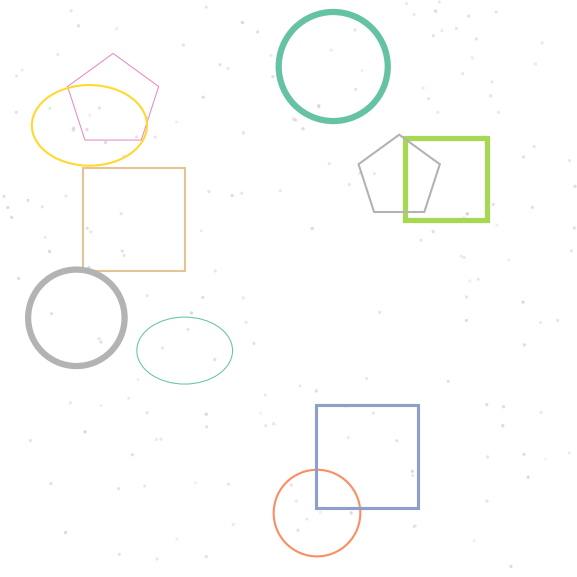[{"shape": "circle", "thickness": 3, "radius": 0.47, "center": [0.577, 0.884]}, {"shape": "oval", "thickness": 0.5, "radius": 0.41, "center": [0.32, 0.392]}, {"shape": "circle", "thickness": 1, "radius": 0.38, "center": [0.549, 0.111]}, {"shape": "square", "thickness": 1.5, "radius": 0.44, "center": [0.635, 0.209]}, {"shape": "pentagon", "thickness": 0.5, "radius": 0.41, "center": [0.196, 0.824]}, {"shape": "square", "thickness": 2.5, "radius": 0.35, "center": [0.772, 0.689]}, {"shape": "oval", "thickness": 1, "radius": 0.5, "center": [0.155, 0.782]}, {"shape": "square", "thickness": 1, "radius": 0.44, "center": [0.232, 0.62]}, {"shape": "pentagon", "thickness": 1, "radius": 0.37, "center": [0.691, 0.692]}, {"shape": "circle", "thickness": 3, "radius": 0.42, "center": [0.132, 0.449]}]